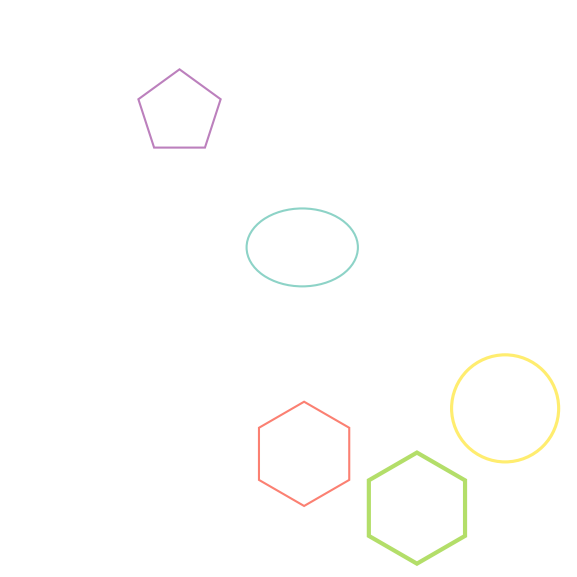[{"shape": "oval", "thickness": 1, "radius": 0.48, "center": [0.523, 0.571]}, {"shape": "hexagon", "thickness": 1, "radius": 0.45, "center": [0.527, 0.213]}, {"shape": "hexagon", "thickness": 2, "radius": 0.48, "center": [0.722, 0.119]}, {"shape": "pentagon", "thickness": 1, "radius": 0.37, "center": [0.311, 0.804]}, {"shape": "circle", "thickness": 1.5, "radius": 0.46, "center": [0.875, 0.292]}]